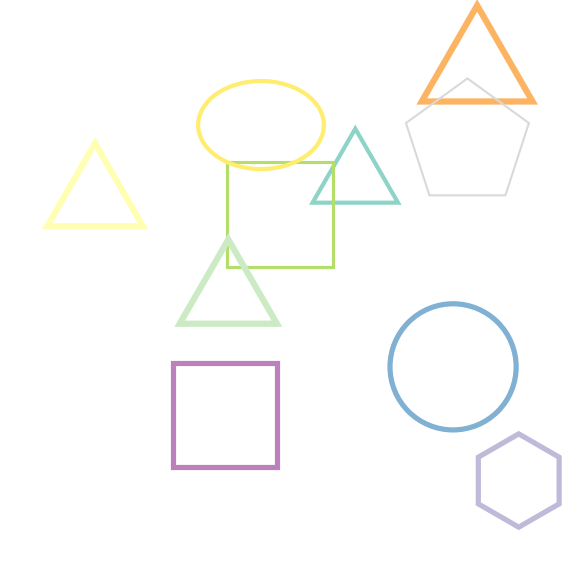[{"shape": "triangle", "thickness": 2, "radius": 0.43, "center": [0.615, 0.691]}, {"shape": "triangle", "thickness": 3, "radius": 0.48, "center": [0.165, 0.655]}, {"shape": "hexagon", "thickness": 2.5, "radius": 0.4, "center": [0.898, 0.167]}, {"shape": "circle", "thickness": 2.5, "radius": 0.55, "center": [0.785, 0.364]}, {"shape": "triangle", "thickness": 3, "radius": 0.55, "center": [0.826, 0.879]}, {"shape": "square", "thickness": 1.5, "radius": 0.46, "center": [0.485, 0.628]}, {"shape": "pentagon", "thickness": 1, "radius": 0.56, "center": [0.809, 0.751]}, {"shape": "square", "thickness": 2.5, "radius": 0.45, "center": [0.389, 0.28]}, {"shape": "triangle", "thickness": 3, "radius": 0.49, "center": [0.395, 0.487]}, {"shape": "oval", "thickness": 2, "radius": 0.54, "center": [0.452, 0.783]}]